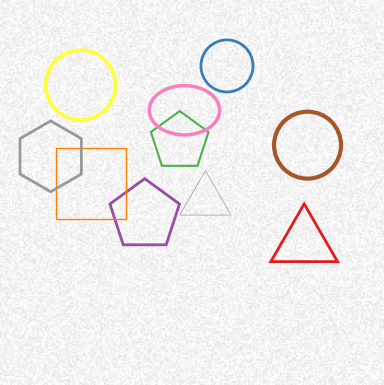[{"shape": "triangle", "thickness": 2, "radius": 0.5, "center": [0.79, 0.37]}, {"shape": "circle", "thickness": 2, "radius": 0.34, "center": [0.59, 0.829]}, {"shape": "pentagon", "thickness": 1.5, "radius": 0.39, "center": [0.467, 0.633]}, {"shape": "pentagon", "thickness": 2, "radius": 0.47, "center": [0.376, 0.441]}, {"shape": "square", "thickness": 1, "radius": 0.46, "center": [0.236, 0.523]}, {"shape": "circle", "thickness": 2.5, "radius": 0.45, "center": [0.209, 0.779]}, {"shape": "circle", "thickness": 3, "radius": 0.43, "center": [0.799, 0.623]}, {"shape": "oval", "thickness": 2.5, "radius": 0.46, "center": [0.479, 0.714]}, {"shape": "hexagon", "thickness": 2, "radius": 0.46, "center": [0.132, 0.594]}, {"shape": "triangle", "thickness": 0.5, "radius": 0.38, "center": [0.534, 0.48]}]